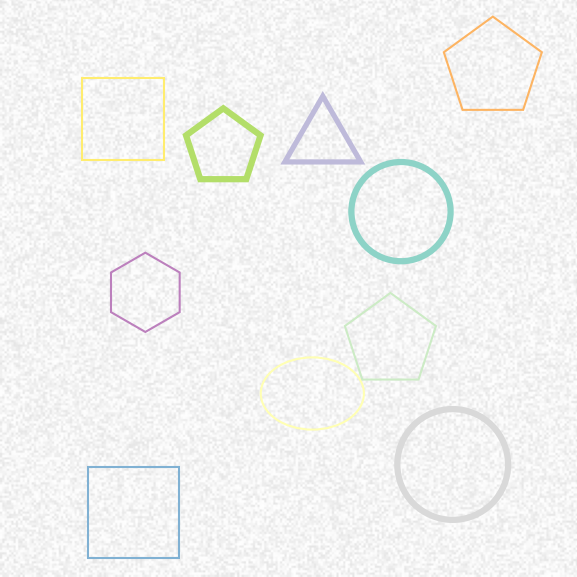[{"shape": "circle", "thickness": 3, "radius": 0.43, "center": [0.694, 0.633]}, {"shape": "oval", "thickness": 1, "radius": 0.45, "center": [0.541, 0.318]}, {"shape": "triangle", "thickness": 2.5, "radius": 0.38, "center": [0.559, 0.757]}, {"shape": "square", "thickness": 1, "radius": 0.39, "center": [0.231, 0.112]}, {"shape": "pentagon", "thickness": 1, "radius": 0.45, "center": [0.853, 0.881]}, {"shape": "pentagon", "thickness": 3, "radius": 0.34, "center": [0.387, 0.744]}, {"shape": "circle", "thickness": 3, "radius": 0.48, "center": [0.784, 0.195]}, {"shape": "hexagon", "thickness": 1, "radius": 0.34, "center": [0.252, 0.493]}, {"shape": "pentagon", "thickness": 1, "radius": 0.41, "center": [0.676, 0.409]}, {"shape": "square", "thickness": 1, "radius": 0.35, "center": [0.213, 0.793]}]